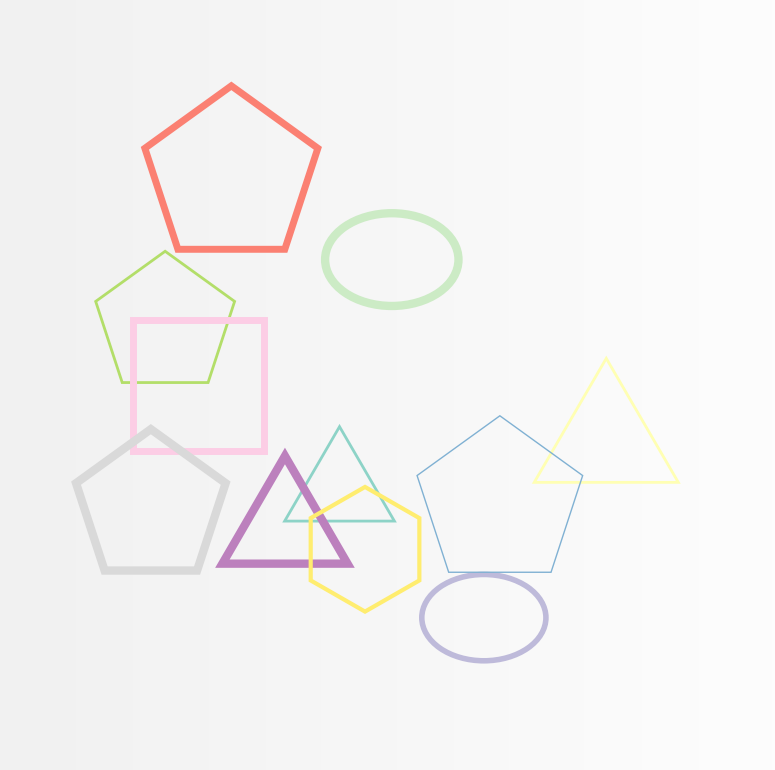[{"shape": "triangle", "thickness": 1, "radius": 0.41, "center": [0.438, 0.364]}, {"shape": "triangle", "thickness": 1, "radius": 0.54, "center": [0.782, 0.427]}, {"shape": "oval", "thickness": 2, "radius": 0.4, "center": [0.624, 0.198]}, {"shape": "pentagon", "thickness": 2.5, "radius": 0.59, "center": [0.299, 0.771]}, {"shape": "pentagon", "thickness": 0.5, "radius": 0.56, "center": [0.645, 0.348]}, {"shape": "pentagon", "thickness": 1, "radius": 0.47, "center": [0.213, 0.579]}, {"shape": "square", "thickness": 2.5, "radius": 0.43, "center": [0.256, 0.499]}, {"shape": "pentagon", "thickness": 3, "radius": 0.51, "center": [0.195, 0.341]}, {"shape": "triangle", "thickness": 3, "radius": 0.47, "center": [0.368, 0.315]}, {"shape": "oval", "thickness": 3, "radius": 0.43, "center": [0.506, 0.663]}, {"shape": "hexagon", "thickness": 1.5, "radius": 0.4, "center": [0.471, 0.287]}]